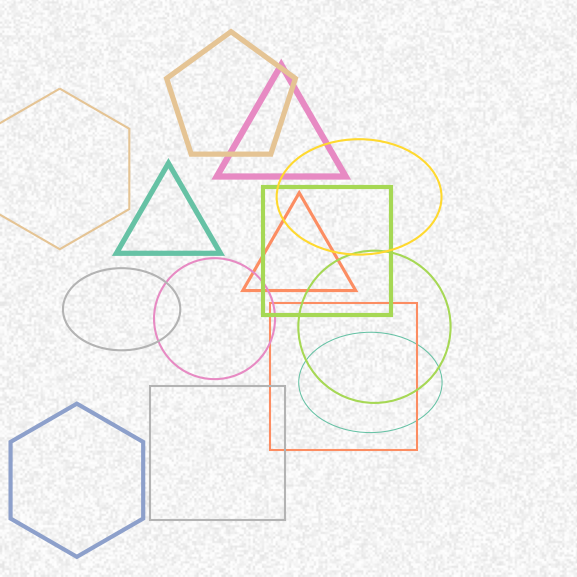[{"shape": "oval", "thickness": 0.5, "radius": 0.62, "center": [0.641, 0.337]}, {"shape": "triangle", "thickness": 2.5, "radius": 0.52, "center": [0.292, 0.613]}, {"shape": "square", "thickness": 1, "radius": 0.64, "center": [0.596, 0.347]}, {"shape": "triangle", "thickness": 1.5, "radius": 0.56, "center": [0.518, 0.552]}, {"shape": "hexagon", "thickness": 2, "radius": 0.66, "center": [0.133, 0.168]}, {"shape": "circle", "thickness": 1, "radius": 0.52, "center": [0.371, 0.447]}, {"shape": "triangle", "thickness": 3, "radius": 0.64, "center": [0.487, 0.758]}, {"shape": "square", "thickness": 2, "radius": 0.56, "center": [0.566, 0.564]}, {"shape": "circle", "thickness": 1, "radius": 0.66, "center": [0.648, 0.433]}, {"shape": "oval", "thickness": 1, "radius": 0.71, "center": [0.622, 0.658]}, {"shape": "hexagon", "thickness": 1, "radius": 0.7, "center": [0.104, 0.707]}, {"shape": "pentagon", "thickness": 2.5, "radius": 0.59, "center": [0.4, 0.827]}, {"shape": "square", "thickness": 1, "radius": 0.58, "center": [0.376, 0.215]}, {"shape": "oval", "thickness": 1, "radius": 0.51, "center": [0.211, 0.464]}]